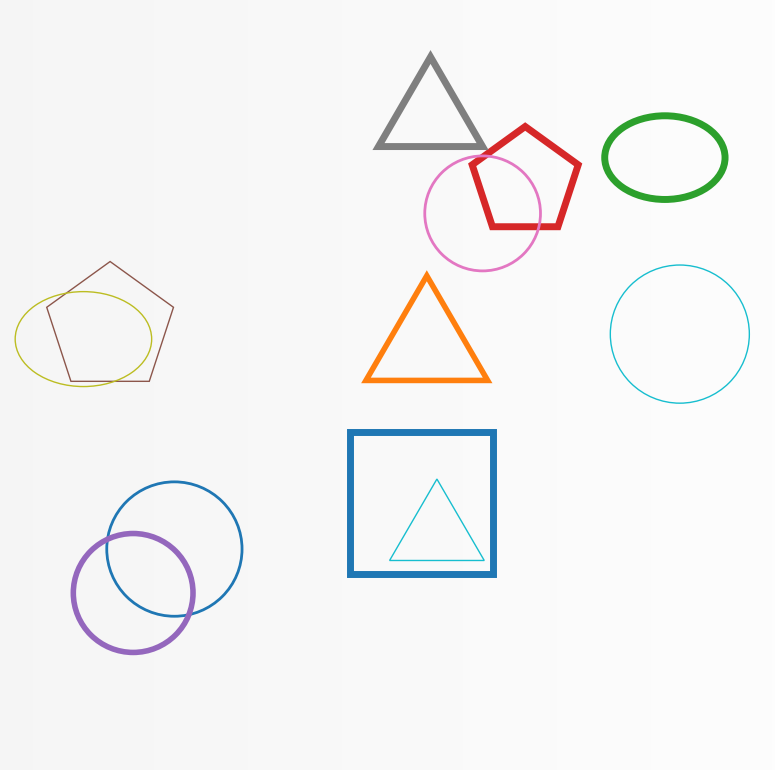[{"shape": "circle", "thickness": 1, "radius": 0.44, "center": [0.225, 0.287]}, {"shape": "square", "thickness": 2.5, "radius": 0.46, "center": [0.544, 0.347]}, {"shape": "triangle", "thickness": 2, "radius": 0.45, "center": [0.551, 0.551]}, {"shape": "oval", "thickness": 2.5, "radius": 0.39, "center": [0.858, 0.795]}, {"shape": "pentagon", "thickness": 2.5, "radius": 0.36, "center": [0.678, 0.764]}, {"shape": "circle", "thickness": 2, "radius": 0.39, "center": [0.172, 0.23]}, {"shape": "pentagon", "thickness": 0.5, "radius": 0.43, "center": [0.142, 0.574]}, {"shape": "circle", "thickness": 1, "radius": 0.37, "center": [0.623, 0.723]}, {"shape": "triangle", "thickness": 2.5, "radius": 0.39, "center": [0.556, 0.848]}, {"shape": "oval", "thickness": 0.5, "radius": 0.44, "center": [0.108, 0.56]}, {"shape": "circle", "thickness": 0.5, "radius": 0.45, "center": [0.877, 0.566]}, {"shape": "triangle", "thickness": 0.5, "radius": 0.35, "center": [0.564, 0.307]}]